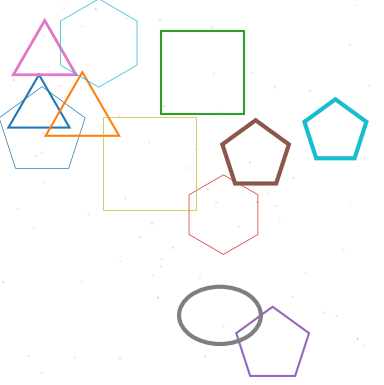[{"shape": "triangle", "thickness": 1.5, "radius": 0.46, "center": [0.101, 0.714]}, {"shape": "pentagon", "thickness": 0.5, "radius": 0.59, "center": [0.109, 0.658]}, {"shape": "triangle", "thickness": 1.5, "radius": 0.55, "center": [0.214, 0.702]}, {"shape": "square", "thickness": 1.5, "radius": 0.54, "center": [0.526, 0.812]}, {"shape": "hexagon", "thickness": 0.5, "radius": 0.52, "center": [0.58, 0.443]}, {"shape": "pentagon", "thickness": 1.5, "radius": 0.5, "center": [0.708, 0.104]}, {"shape": "pentagon", "thickness": 3, "radius": 0.45, "center": [0.664, 0.597]}, {"shape": "triangle", "thickness": 2, "radius": 0.47, "center": [0.116, 0.853]}, {"shape": "oval", "thickness": 3, "radius": 0.53, "center": [0.571, 0.181]}, {"shape": "square", "thickness": 0.5, "radius": 0.6, "center": [0.388, 0.575]}, {"shape": "hexagon", "thickness": 0.5, "radius": 0.57, "center": [0.257, 0.888]}, {"shape": "pentagon", "thickness": 3, "radius": 0.42, "center": [0.871, 0.657]}]